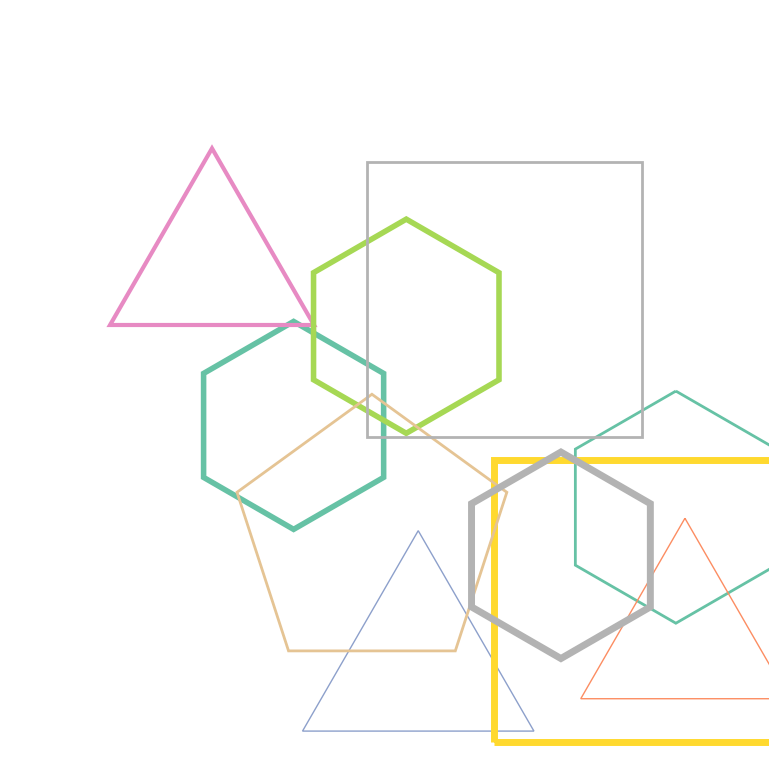[{"shape": "hexagon", "thickness": 2, "radius": 0.68, "center": [0.381, 0.448]}, {"shape": "hexagon", "thickness": 1, "radius": 0.75, "center": [0.878, 0.341]}, {"shape": "triangle", "thickness": 0.5, "radius": 0.78, "center": [0.89, 0.171]}, {"shape": "triangle", "thickness": 0.5, "radius": 0.87, "center": [0.543, 0.137]}, {"shape": "triangle", "thickness": 1.5, "radius": 0.76, "center": [0.275, 0.654]}, {"shape": "hexagon", "thickness": 2, "radius": 0.7, "center": [0.528, 0.576]}, {"shape": "square", "thickness": 2.5, "radius": 0.92, "center": [0.825, 0.22]}, {"shape": "pentagon", "thickness": 1, "radius": 0.92, "center": [0.483, 0.304]}, {"shape": "hexagon", "thickness": 2.5, "radius": 0.67, "center": [0.728, 0.279]}, {"shape": "square", "thickness": 1, "radius": 0.89, "center": [0.655, 0.611]}]